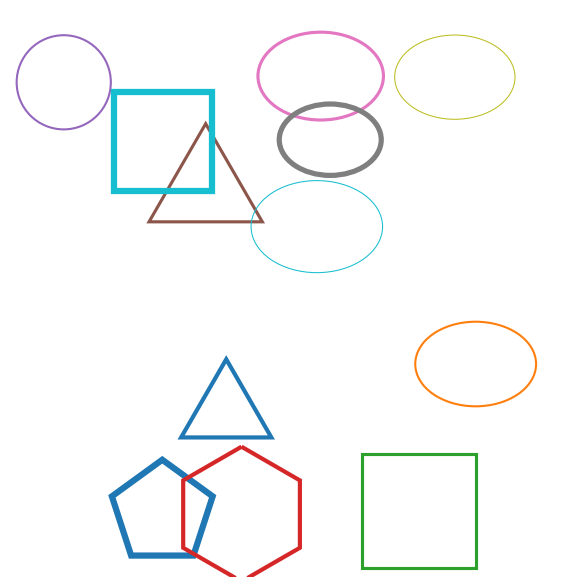[{"shape": "triangle", "thickness": 2, "radius": 0.45, "center": [0.392, 0.287]}, {"shape": "pentagon", "thickness": 3, "radius": 0.46, "center": [0.281, 0.111]}, {"shape": "oval", "thickness": 1, "radius": 0.52, "center": [0.824, 0.369]}, {"shape": "square", "thickness": 1.5, "radius": 0.49, "center": [0.726, 0.114]}, {"shape": "hexagon", "thickness": 2, "radius": 0.58, "center": [0.418, 0.109]}, {"shape": "circle", "thickness": 1, "radius": 0.41, "center": [0.11, 0.857]}, {"shape": "triangle", "thickness": 1.5, "radius": 0.57, "center": [0.356, 0.672]}, {"shape": "oval", "thickness": 1.5, "radius": 0.54, "center": [0.555, 0.867]}, {"shape": "oval", "thickness": 2.5, "radius": 0.44, "center": [0.572, 0.757]}, {"shape": "oval", "thickness": 0.5, "radius": 0.52, "center": [0.788, 0.866]}, {"shape": "oval", "thickness": 0.5, "radius": 0.57, "center": [0.549, 0.607]}, {"shape": "square", "thickness": 3, "radius": 0.43, "center": [0.282, 0.754]}]